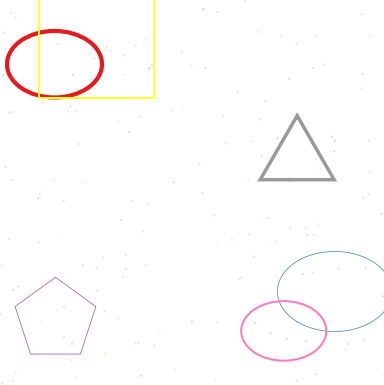[{"shape": "oval", "thickness": 3, "radius": 0.62, "center": [0.142, 0.833]}, {"shape": "oval", "thickness": 0.5, "radius": 0.74, "center": [0.869, 0.243]}, {"shape": "pentagon", "thickness": 0.5, "radius": 0.55, "center": [0.144, 0.17]}, {"shape": "square", "thickness": 1.5, "radius": 0.75, "center": [0.25, 0.896]}, {"shape": "oval", "thickness": 1.5, "radius": 0.55, "center": [0.737, 0.141]}, {"shape": "triangle", "thickness": 2.5, "radius": 0.55, "center": [0.772, 0.589]}]